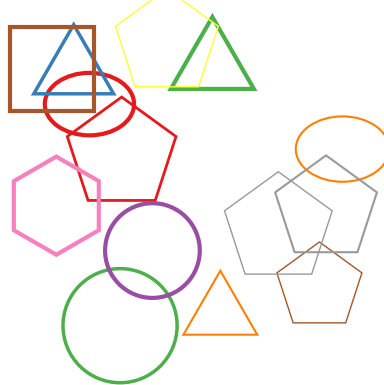[{"shape": "pentagon", "thickness": 2, "radius": 0.74, "center": [0.316, 0.599]}, {"shape": "oval", "thickness": 3, "radius": 0.58, "center": [0.232, 0.73]}, {"shape": "triangle", "thickness": 2.5, "radius": 0.6, "center": [0.191, 0.816]}, {"shape": "triangle", "thickness": 3, "radius": 0.62, "center": [0.552, 0.831]}, {"shape": "circle", "thickness": 2.5, "radius": 0.74, "center": [0.312, 0.154]}, {"shape": "circle", "thickness": 3, "radius": 0.61, "center": [0.396, 0.349]}, {"shape": "oval", "thickness": 1.5, "radius": 0.61, "center": [0.89, 0.613]}, {"shape": "triangle", "thickness": 1.5, "radius": 0.55, "center": [0.572, 0.186]}, {"shape": "pentagon", "thickness": 1, "radius": 0.7, "center": [0.434, 0.888]}, {"shape": "square", "thickness": 3, "radius": 0.55, "center": [0.135, 0.821]}, {"shape": "pentagon", "thickness": 1, "radius": 0.58, "center": [0.83, 0.255]}, {"shape": "hexagon", "thickness": 3, "radius": 0.64, "center": [0.146, 0.466]}, {"shape": "pentagon", "thickness": 1, "radius": 0.74, "center": [0.723, 0.407]}, {"shape": "pentagon", "thickness": 1.5, "radius": 0.69, "center": [0.847, 0.457]}]